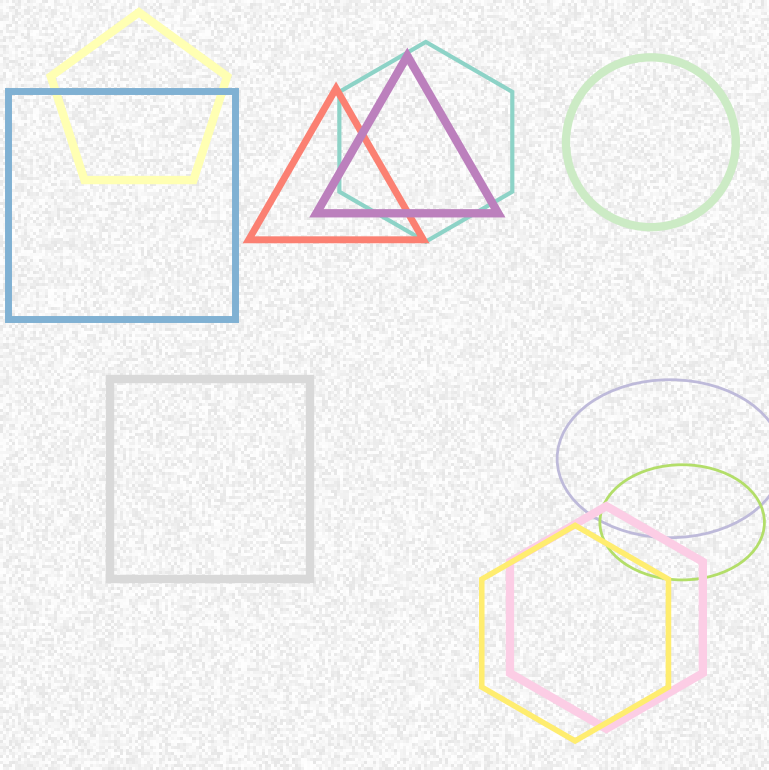[{"shape": "hexagon", "thickness": 1.5, "radius": 0.65, "center": [0.553, 0.816]}, {"shape": "pentagon", "thickness": 3, "radius": 0.6, "center": [0.18, 0.864]}, {"shape": "oval", "thickness": 1, "radius": 0.73, "center": [0.87, 0.404]}, {"shape": "triangle", "thickness": 2.5, "radius": 0.66, "center": [0.436, 0.754]}, {"shape": "square", "thickness": 2.5, "radius": 0.74, "center": [0.158, 0.734]}, {"shape": "oval", "thickness": 1, "radius": 0.53, "center": [0.886, 0.322]}, {"shape": "hexagon", "thickness": 3, "radius": 0.72, "center": [0.788, 0.198]}, {"shape": "square", "thickness": 3, "radius": 0.65, "center": [0.272, 0.378]}, {"shape": "triangle", "thickness": 3, "radius": 0.68, "center": [0.529, 0.791]}, {"shape": "circle", "thickness": 3, "radius": 0.55, "center": [0.845, 0.815]}, {"shape": "hexagon", "thickness": 2, "radius": 0.7, "center": [0.747, 0.178]}]